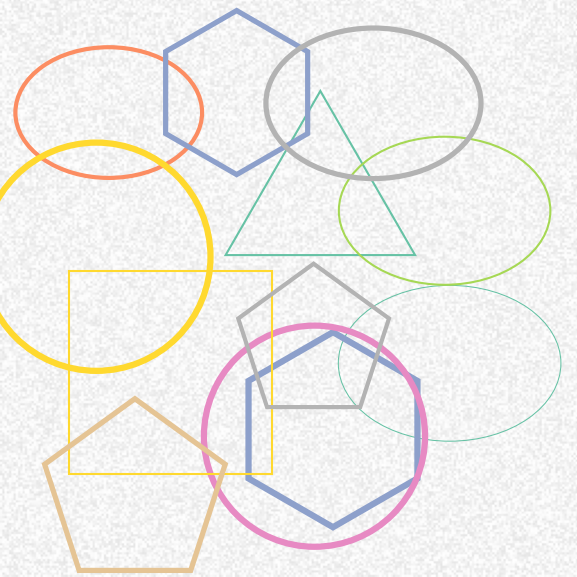[{"shape": "triangle", "thickness": 1, "radius": 0.95, "center": [0.555, 0.652]}, {"shape": "oval", "thickness": 0.5, "radius": 0.96, "center": [0.779, 0.37]}, {"shape": "oval", "thickness": 2, "radius": 0.81, "center": [0.188, 0.804]}, {"shape": "hexagon", "thickness": 2.5, "radius": 0.71, "center": [0.41, 0.839]}, {"shape": "hexagon", "thickness": 3, "radius": 0.84, "center": [0.577, 0.255]}, {"shape": "circle", "thickness": 3, "radius": 0.96, "center": [0.545, 0.244]}, {"shape": "oval", "thickness": 1, "radius": 0.92, "center": [0.77, 0.634]}, {"shape": "square", "thickness": 1, "radius": 0.88, "center": [0.296, 0.353]}, {"shape": "circle", "thickness": 3, "radius": 0.99, "center": [0.167, 0.555]}, {"shape": "pentagon", "thickness": 2.5, "radius": 0.82, "center": [0.234, 0.144]}, {"shape": "oval", "thickness": 2.5, "radius": 0.93, "center": [0.647, 0.82]}, {"shape": "pentagon", "thickness": 2, "radius": 0.69, "center": [0.543, 0.405]}]